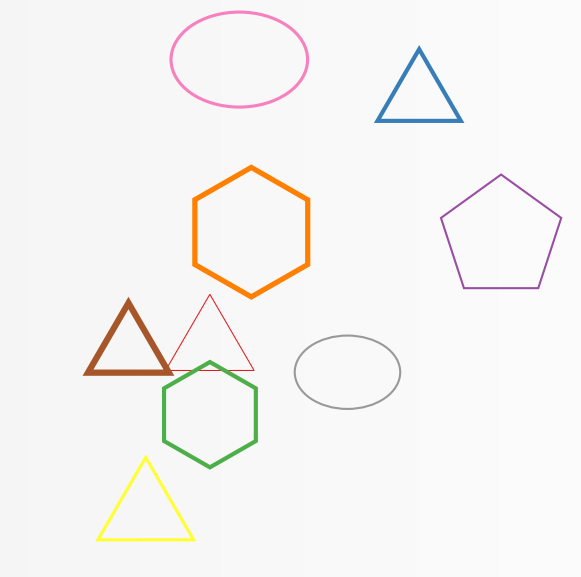[{"shape": "triangle", "thickness": 0.5, "radius": 0.44, "center": [0.361, 0.402]}, {"shape": "triangle", "thickness": 2, "radius": 0.41, "center": [0.721, 0.831]}, {"shape": "hexagon", "thickness": 2, "radius": 0.46, "center": [0.361, 0.281]}, {"shape": "pentagon", "thickness": 1, "radius": 0.54, "center": [0.862, 0.588]}, {"shape": "hexagon", "thickness": 2.5, "radius": 0.56, "center": [0.432, 0.597]}, {"shape": "triangle", "thickness": 1.5, "radius": 0.48, "center": [0.251, 0.112]}, {"shape": "triangle", "thickness": 3, "radius": 0.4, "center": [0.221, 0.394]}, {"shape": "oval", "thickness": 1.5, "radius": 0.59, "center": [0.412, 0.896]}, {"shape": "oval", "thickness": 1, "radius": 0.45, "center": [0.598, 0.355]}]